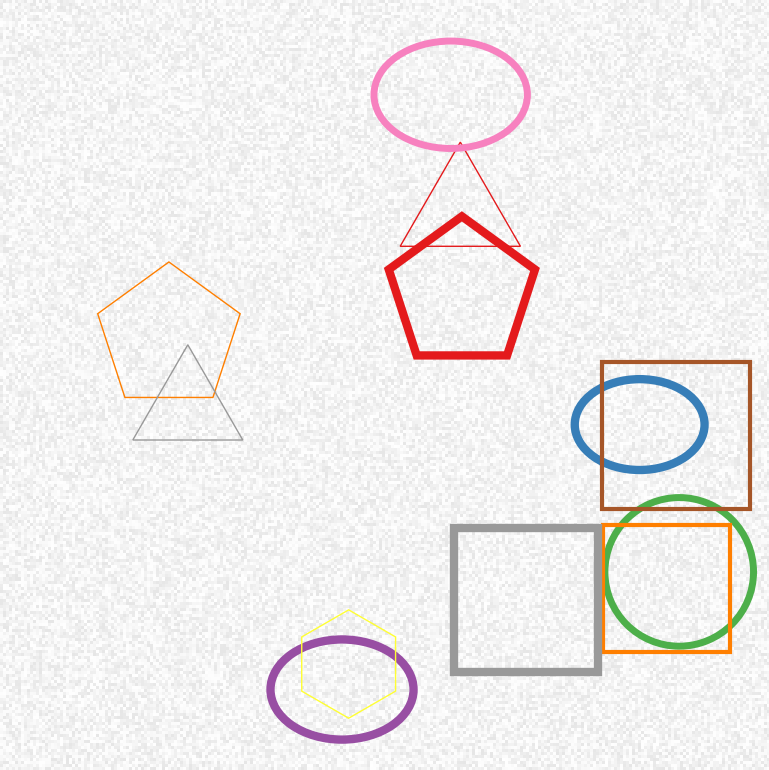[{"shape": "pentagon", "thickness": 3, "radius": 0.5, "center": [0.6, 0.619]}, {"shape": "triangle", "thickness": 0.5, "radius": 0.45, "center": [0.598, 0.725]}, {"shape": "oval", "thickness": 3, "radius": 0.42, "center": [0.831, 0.449]}, {"shape": "circle", "thickness": 2.5, "radius": 0.48, "center": [0.882, 0.257]}, {"shape": "oval", "thickness": 3, "radius": 0.46, "center": [0.444, 0.104]}, {"shape": "pentagon", "thickness": 0.5, "radius": 0.49, "center": [0.219, 0.563]}, {"shape": "square", "thickness": 1.5, "radius": 0.41, "center": [0.865, 0.236]}, {"shape": "hexagon", "thickness": 0.5, "radius": 0.35, "center": [0.453, 0.138]}, {"shape": "square", "thickness": 1.5, "radius": 0.48, "center": [0.878, 0.435]}, {"shape": "oval", "thickness": 2.5, "radius": 0.5, "center": [0.585, 0.877]}, {"shape": "square", "thickness": 3, "radius": 0.47, "center": [0.683, 0.221]}, {"shape": "triangle", "thickness": 0.5, "radius": 0.41, "center": [0.244, 0.47]}]